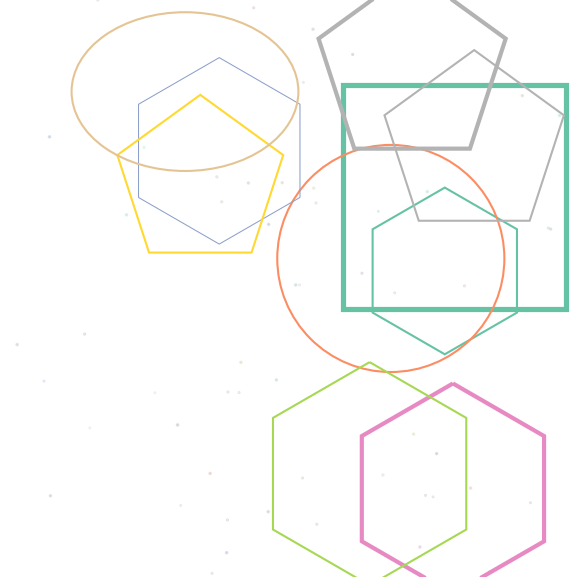[{"shape": "square", "thickness": 2.5, "radius": 0.97, "center": [0.788, 0.658]}, {"shape": "hexagon", "thickness": 1, "radius": 0.72, "center": [0.77, 0.53]}, {"shape": "circle", "thickness": 1, "radius": 0.98, "center": [0.677, 0.552]}, {"shape": "hexagon", "thickness": 0.5, "radius": 0.81, "center": [0.38, 0.738]}, {"shape": "hexagon", "thickness": 2, "radius": 0.91, "center": [0.784, 0.153]}, {"shape": "hexagon", "thickness": 1, "radius": 0.97, "center": [0.64, 0.179]}, {"shape": "pentagon", "thickness": 1, "radius": 0.75, "center": [0.347, 0.684]}, {"shape": "oval", "thickness": 1, "radius": 0.98, "center": [0.32, 0.841]}, {"shape": "pentagon", "thickness": 2, "radius": 0.85, "center": [0.714, 0.88]}, {"shape": "pentagon", "thickness": 1, "radius": 0.82, "center": [0.821, 0.749]}]